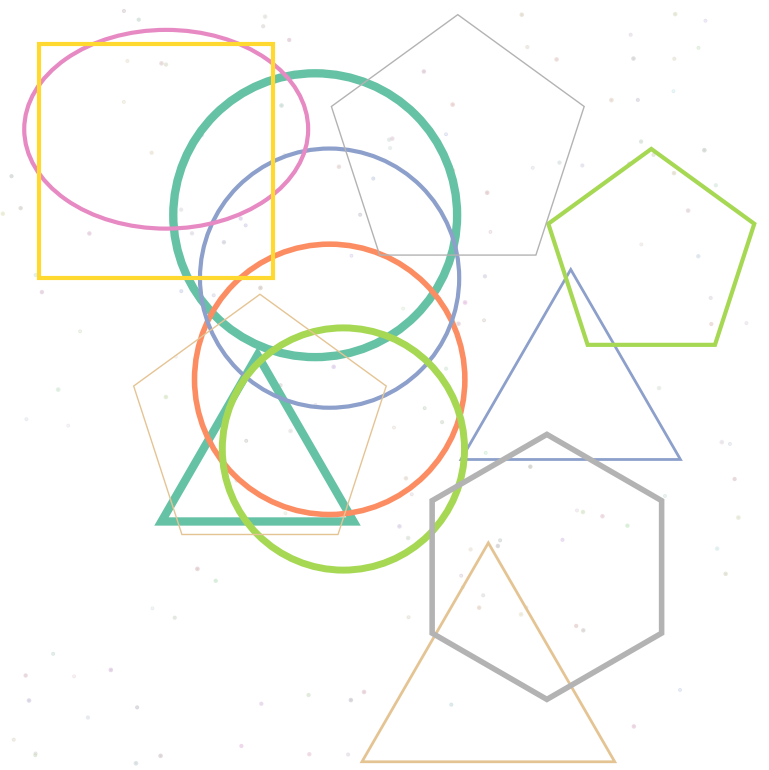[{"shape": "circle", "thickness": 3, "radius": 0.92, "center": [0.409, 0.721]}, {"shape": "triangle", "thickness": 3, "radius": 0.72, "center": [0.334, 0.395]}, {"shape": "circle", "thickness": 2, "radius": 0.88, "center": [0.428, 0.507]}, {"shape": "triangle", "thickness": 1, "radius": 0.82, "center": [0.741, 0.486]}, {"shape": "circle", "thickness": 1.5, "radius": 0.84, "center": [0.428, 0.639]}, {"shape": "oval", "thickness": 1.5, "radius": 0.92, "center": [0.216, 0.832]}, {"shape": "pentagon", "thickness": 1.5, "radius": 0.7, "center": [0.846, 0.666]}, {"shape": "circle", "thickness": 2.5, "radius": 0.79, "center": [0.446, 0.417]}, {"shape": "square", "thickness": 1.5, "radius": 0.76, "center": [0.203, 0.791]}, {"shape": "triangle", "thickness": 1, "radius": 0.95, "center": [0.634, 0.105]}, {"shape": "pentagon", "thickness": 0.5, "radius": 0.86, "center": [0.338, 0.445]}, {"shape": "hexagon", "thickness": 2, "radius": 0.86, "center": [0.71, 0.264]}, {"shape": "pentagon", "thickness": 0.5, "radius": 0.86, "center": [0.595, 0.808]}]